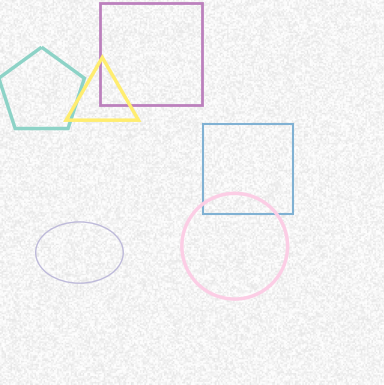[{"shape": "pentagon", "thickness": 2.5, "radius": 0.58, "center": [0.108, 0.761]}, {"shape": "oval", "thickness": 1, "radius": 0.57, "center": [0.206, 0.344]}, {"shape": "square", "thickness": 1.5, "radius": 0.58, "center": [0.644, 0.562]}, {"shape": "circle", "thickness": 2.5, "radius": 0.69, "center": [0.61, 0.361]}, {"shape": "square", "thickness": 2, "radius": 0.66, "center": [0.392, 0.86]}, {"shape": "triangle", "thickness": 2.5, "radius": 0.54, "center": [0.266, 0.742]}]